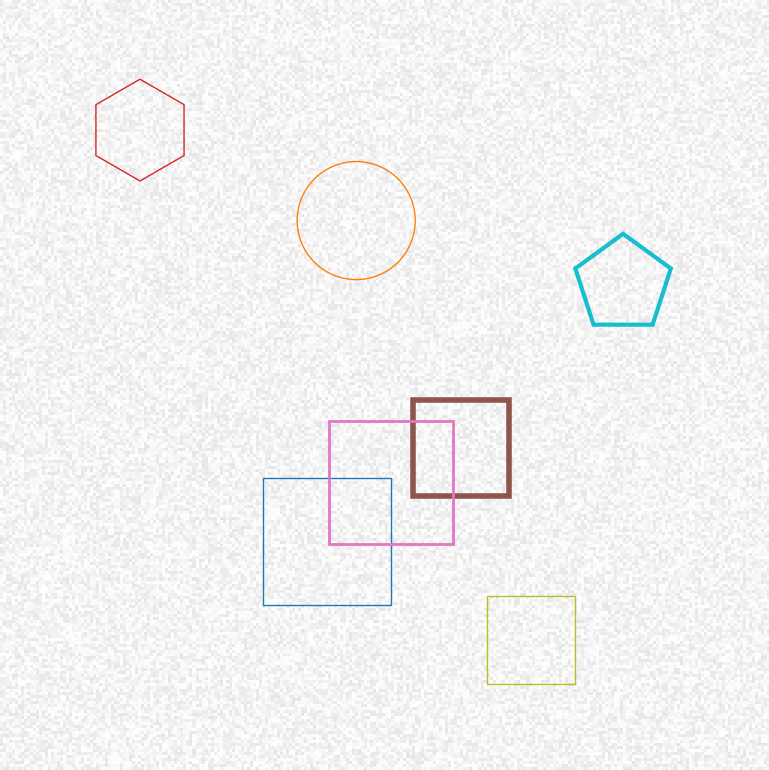[{"shape": "square", "thickness": 0.5, "radius": 0.41, "center": [0.425, 0.297]}, {"shape": "circle", "thickness": 0.5, "radius": 0.38, "center": [0.463, 0.714]}, {"shape": "hexagon", "thickness": 0.5, "radius": 0.33, "center": [0.182, 0.831]}, {"shape": "square", "thickness": 2, "radius": 0.31, "center": [0.599, 0.418]}, {"shape": "square", "thickness": 1, "radius": 0.4, "center": [0.508, 0.374]}, {"shape": "square", "thickness": 0.5, "radius": 0.29, "center": [0.689, 0.169]}, {"shape": "pentagon", "thickness": 1.5, "radius": 0.33, "center": [0.809, 0.631]}]